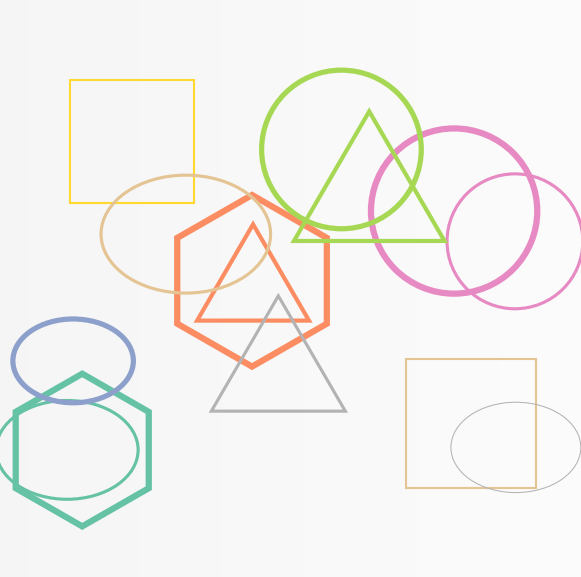[{"shape": "hexagon", "thickness": 3, "radius": 0.66, "center": [0.141, 0.22]}, {"shape": "oval", "thickness": 1.5, "radius": 0.61, "center": [0.115, 0.22]}, {"shape": "hexagon", "thickness": 3, "radius": 0.74, "center": [0.434, 0.513]}, {"shape": "triangle", "thickness": 2, "radius": 0.56, "center": [0.435, 0.5]}, {"shape": "oval", "thickness": 2.5, "radius": 0.52, "center": [0.126, 0.374]}, {"shape": "circle", "thickness": 3, "radius": 0.72, "center": [0.781, 0.634]}, {"shape": "circle", "thickness": 1.5, "radius": 0.58, "center": [0.886, 0.581]}, {"shape": "circle", "thickness": 2.5, "radius": 0.69, "center": [0.587, 0.74]}, {"shape": "triangle", "thickness": 2, "radius": 0.75, "center": [0.635, 0.657]}, {"shape": "square", "thickness": 1, "radius": 0.53, "center": [0.227, 0.754]}, {"shape": "square", "thickness": 1, "radius": 0.56, "center": [0.81, 0.266]}, {"shape": "oval", "thickness": 1.5, "radius": 0.73, "center": [0.32, 0.594]}, {"shape": "triangle", "thickness": 1.5, "radius": 0.67, "center": [0.479, 0.354]}, {"shape": "oval", "thickness": 0.5, "radius": 0.56, "center": [0.887, 0.224]}]